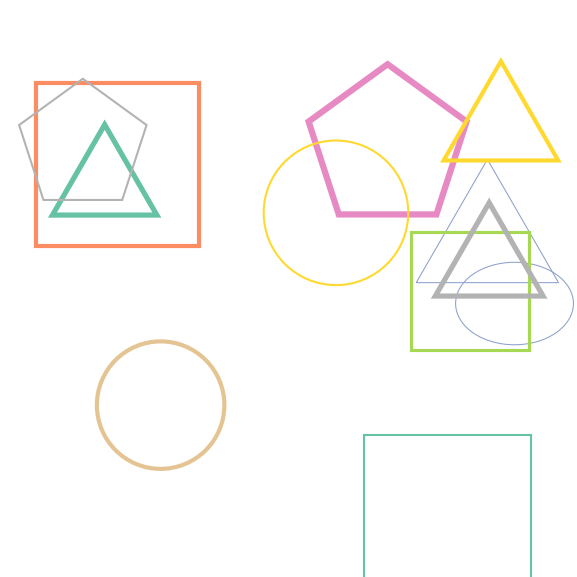[{"shape": "square", "thickness": 1, "radius": 0.72, "center": [0.775, 0.1]}, {"shape": "triangle", "thickness": 2.5, "radius": 0.52, "center": [0.181, 0.679]}, {"shape": "square", "thickness": 2, "radius": 0.71, "center": [0.204, 0.715]}, {"shape": "oval", "thickness": 0.5, "radius": 0.51, "center": [0.891, 0.474]}, {"shape": "triangle", "thickness": 0.5, "radius": 0.71, "center": [0.844, 0.581]}, {"shape": "pentagon", "thickness": 3, "radius": 0.72, "center": [0.671, 0.744]}, {"shape": "square", "thickness": 1.5, "radius": 0.51, "center": [0.814, 0.496]}, {"shape": "circle", "thickness": 1, "radius": 0.63, "center": [0.582, 0.631]}, {"shape": "triangle", "thickness": 2, "radius": 0.57, "center": [0.867, 0.779]}, {"shape": "circle", "thickness": 2, "radius": 0.55, "center": [0.278, 0.298]}, {"shape": "triangle", "thickness": 2.5, "radius": 0.54, "center": [0.847, 0.54]}, {"shape": "pentagon", "thickness": 1, "radius": 0.58, "center": [0.143, 0.747]}]